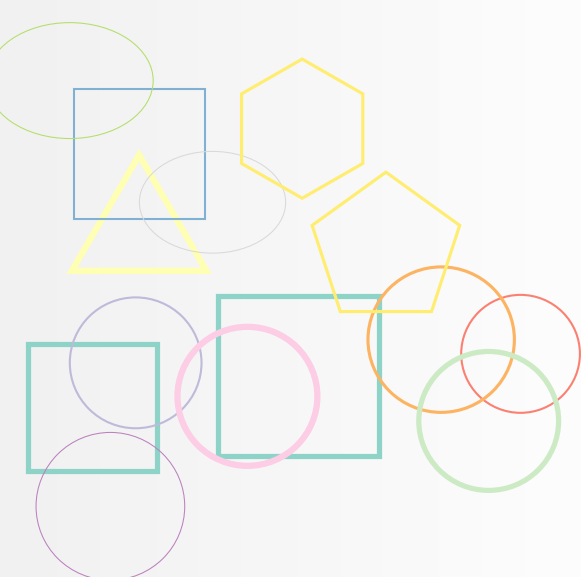[{"shape": "square", "thickness": 2.5, "radius": 0.55, "center": [0.159, 0.293]}, {"shape": "square", "thickness": 2.5, "radius": 0.69, "center": [0.514, 0.348]}, {"shape": "triangle", "thickness": 3, "radius": 0.67, "center": [0.239, 0.597]}, {"shape": "circle", "thickness": 1, "radius": 0.57, "center": [0.233, 0.371]}, {"shape": "circle", "thickness": 1, "radius": 0.51, "center": [0.896, 0.386]}, {"shape": "square", "thickness": 1, "radius": 0.56, "center": [0.24, 0.733]}, {"shape": "circle", "thickness": 1.5, "radius": 0.63, "center": [0.759, 0.411]}, {"shape": "oval", "thickness": 0.5, "radius": 0.72, "center": [0.12, 0.86]}, {"shape": "circle", "thickness": 3, "radius": 0.6, "center": [0.426, 0.313]}, {"shape": "oval", "thickness": 0.5, "radius": 0.63, "center": [0.366, 0.649]}, {"shape": "circle", "thickness": 0.5, "radius": 0.64, "center": [0.19, 0.122]}, {"shape": "circle", "thickness": 2.5, "radius": 0.6, "center": [0.841, 0.27]}, {"shape": "pentagon", "thickness": 1.5, "radius": 0.67, "center": [0.664, 0.568]}, {"shape": "hexagon", "thickness": 1.5, "radius": 0.6, "center": [0.52, 0.776]}]